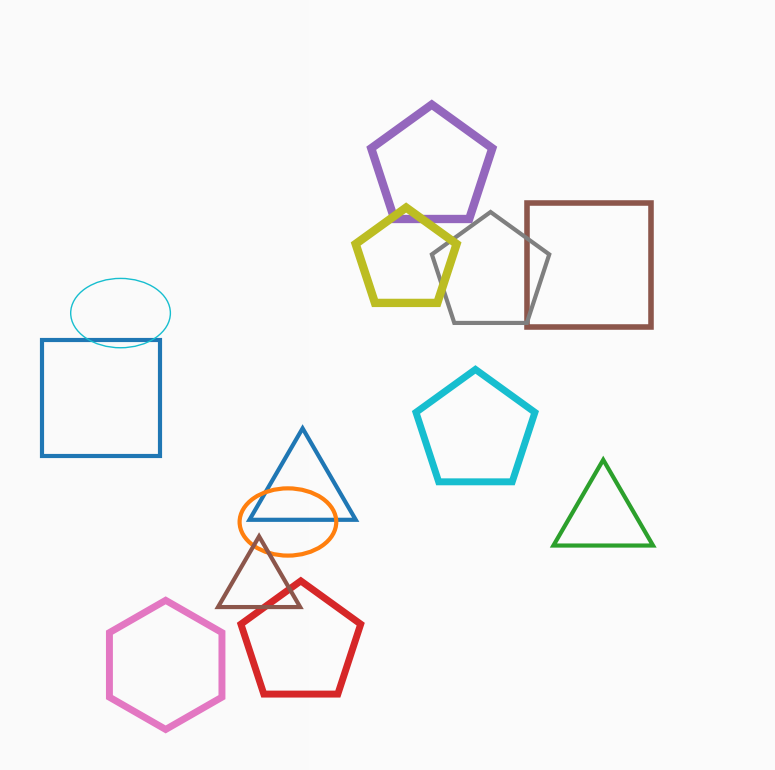[{"shape": "triangle", "thickness": 1.5, "radius": 0.4, "center": [0.39, 0.365]}, {"shape": "square", "thickness": 1.5, "radius": 0.38, "center": [0.13, 0.483]}, {"shape": "oval", "thickness": 1.5, "radius": 0.31, "center": [0.372, 0.322]}, {"shape": "triangle", "thickness": 1.5, "radius": 0.37, "center": [0.778, 0.329]}, {"shape": "pentagon", "thickness": 2.5, "radius": 0.41, "center": [0.388, 0.164]}, {"shape": "pentagon", "thickness": 3, "radius": 0.41, "center": [0.557, 0.782]}, {"shape": "square", "thickness": 2, "radius": 0.4, "center": [0.76, 0.656]}, {"shape": "triangle", "thickness": 1.5, "radius": 0.31, "center": [0.334, 0.242]}, {"shape": "hexagon", "thickness": 2.5, "radius": 0.42, "center": [0.214, 0.137]}, {"shape": "pentagon", "thickness": 1.5, "radius": 0.4, "center": [0.633, 0.645]}, {"shape": "pentagon", "thickness": 3, "radius": 0.34, "center": [0.524, 0.662]}, {"shape": "pentagon", "thickness": 2.5, "radius": 0.4, "center": [0.613, 0.44]}, {"shape": "oval", "thickness": 0.5, "radius": 0.32, "center": [0.156, 0.593]}]